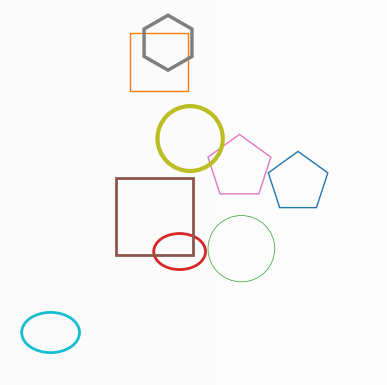[{"shape": "pentagon", "thickness": 1, "radius": 0.4, "center": [0.769, 0.526]}, {"shape": "square", "thickness": 1, "radius": 0.38, "center": [0.41, 0.84]}, {"shape": "circle", "thickness": 0.5, "radius": 0.43, "center": [0.623, 0.354]}, {"shape": "oval", "thickness": 2, "radius": 0.33, "center": [0.464, 0.347]}, {"shape": "square", "thickness": 2, "radius": 0.5, "center": [0.399, 0.438]}, {"shape": "pentagon", "thickness": 1, "radius": 0.43, "center": [0.618, 0.566]}, {"shape": "hexagon", "thickness": 2.5, "radius": 0.36, "center": [0.434, 0.889]}, {"shape": "circle", "thickness": 3, "radius": 0.42, "center": [0.491, 0.64]}, {"shape": "oval", "thickness": 2, "radius": 0.37, "center": [0.131, 0.136]}]